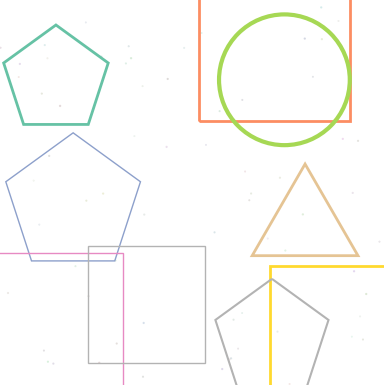[{"shape": "pentagon", "thickness": 2, "radius": 0.71, "center": [0.145, 0.792]}, {"shape": "square", "thickness": 2, "radius": 0.98, "center": [0.712, 0.881]}, {"shape": "pentagon", "thickness": 1, "radius": 0.92, "center": [0.19, 0.471]}, {"shape": "square", "thickness": 1, "radius": 0.9, "center": [0.139, 0.163]}, {"shape": "circle", "thickness": 3, "radius": 0.85, "center": [0.739, 0.793]}, {"shape": "square", "thickness": 2, "radius": 0.89, "center": [0.881, 0.13]}, {"shape": "triangle", "thickness": 2, "radius": 0.79, "center": [0.792, 0.415]}, {"shape": "square", "thickness": 1, "radius": 0.76, "center": [0.38, 0.208]}, {"shape": "pentagon", "thickness": 1.5, "radius": 0.77, "center": [0.706, 0.121]}]